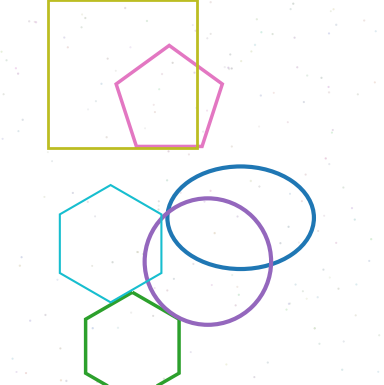[{"shape": "oval", "thickness": 3, "radius": 0.95, "center": [0.625, 0.434]}, {"shape": "hexagon", "thickness": 2.5, "radius": 0.7, "center": [0.344, 0.101]}, {"shape": "circle", "thickness": 3, "radius": 0.82, "center": [0.54, 0.321]}, {"shape": "pentagon", "thickness": 2.5, "radius": 0.72, "center": [0.44, 0.737]}, {"shape": "square", "thickness": 2, "radius": 0.96, "center": [0.318, 0.807]}, {"shape": "hexagon", "thickness": 1.5, "radius": 0.76, "center": [0.287, 0.367]}]